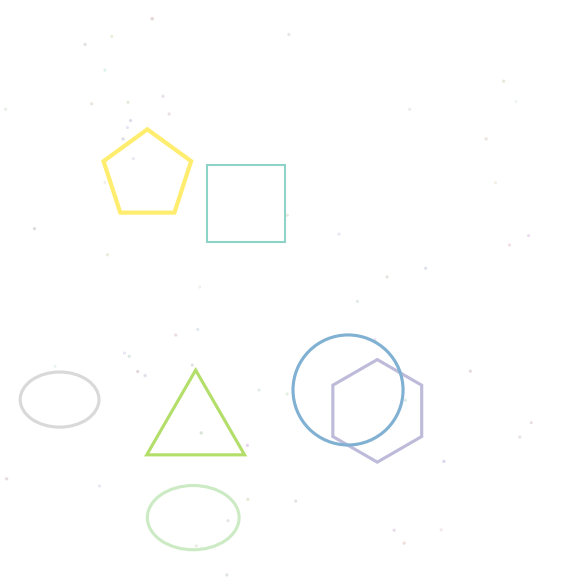[{"shape": "square", "thickness": 1, "radius": 0.33, "center": [0.426, 0.646]}, {"shape": "hexagon", "thickness": 1.5, "radius": 0.44, "center": [0.653, 0.288]}, {"shape": "circle", "thickness": 1.5, "radius": 0.48, "center": [0.603, 0.324]}, {"shape": "triangle", "thickness": 1.5, "radius": 0.49, "center": [0.339, 0.26]}, {"shape": "oval", "thickness": 1.5, "radius": 0.34, "center": [0.103, 0.307]}, {"shape": "oval", "thickness": 1.5, "radius": 0.4, "center": [0.335, 0.103]}, {"shape": "pentagon", "thickness": 2, "radius": 0.4, "center": [0.255, 0.695]}]